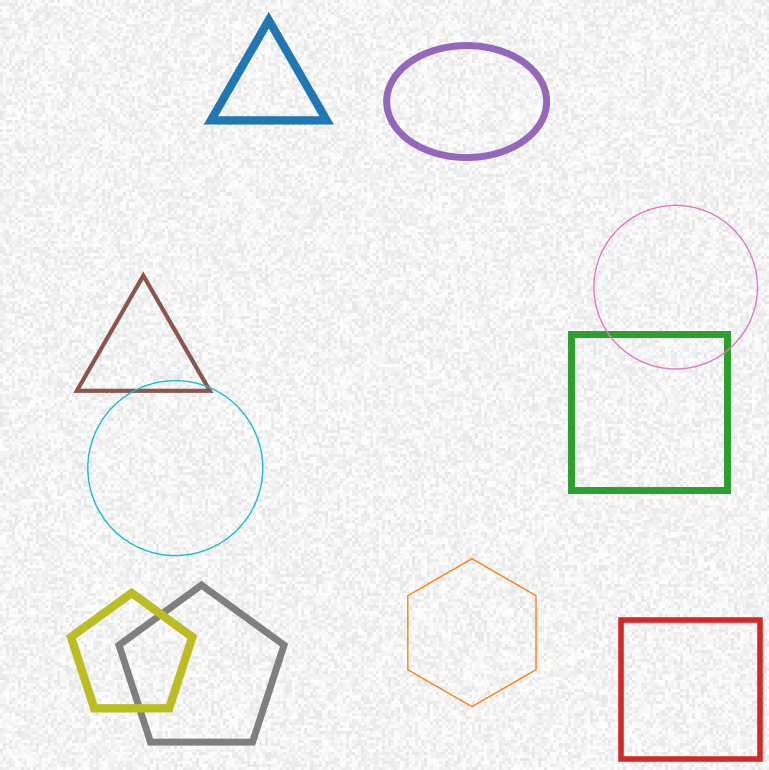[{"shape": "triangle", "thickness": 3, "radius": 0.43, "center": [0.349, 0.887]}, {"shape": "hexagon", "thickness": 0.5, "radius": 0.48, "center": [0.613, 0.178]}, {"shape": "square", "thickness": 2.5, "radius": 0.51, "center": [0.843, 0.465]}, {"shape": "square", "thickness": 2, "radius": 0.45, "center": [0.897, 0.105]}, {"shape": "oval", "thickness": 2.5, "radius": 0.52, "center": [0.606, 0.868]}, {"shape": "triangle", "thickness": 1.5, "radius": 0.5, "center": [0.186, 0.542]}, {"shape": "circle", "thickness": 0.5, "radius": 0.53, "center": [0.877, 0.627]}, {"shape": "pentagon", "thickness": 2.5, "radius": 0.56, "center": [0.262, 0.127]}, {"shape": "pentagon", "thickness": 3, "radius": 0.41, "center": [0.171, 0.147]}, {"shape": "circle", "thickness": 0.5, "radius": 0.57, "center": [0.228, 0.392]}]